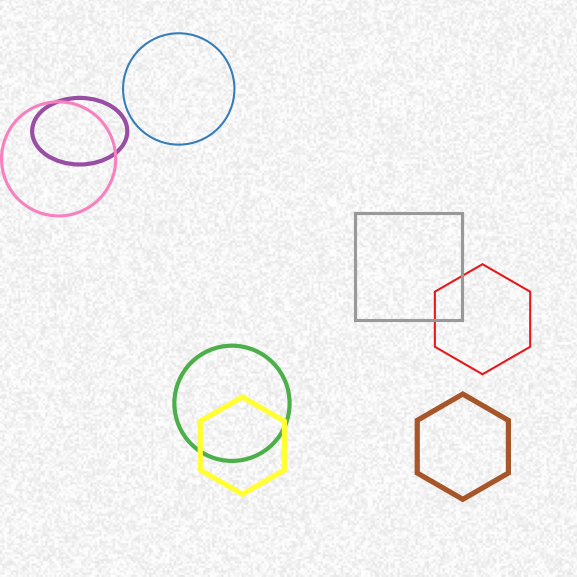[{"shape": "hexagon", "thickness": 1, "radius": 0.48, "center": [0.836, 0.446]}, {"shape": "circle", "thickness": 1, "radius": 0.48, "center": [0.31, 0.845]}, {"shape": "circle", "thickness": 2, "radius": 0.5, "center": [0.402, 0.301]}, {"shape": "oval", "thickness": 2, "radius": 0.41, "center": [0.138, 0.772]}, {"shape": "hexagon", "thickness": 2.5, "radius": 0.42, "center": [0.42, 0.228]}, {"shape": "hexagon", "thickness": 2.5, "radius": 0.46, "center": [0.801, 0.226]}, {"shape": "circle", "thickness": 1.5, "radius": 0.49, "center": [0.102, 0.724]}, {"shape": "square", "thickness": 1.5, "radius": 0.46, "center": [0.707, 0.537]}]